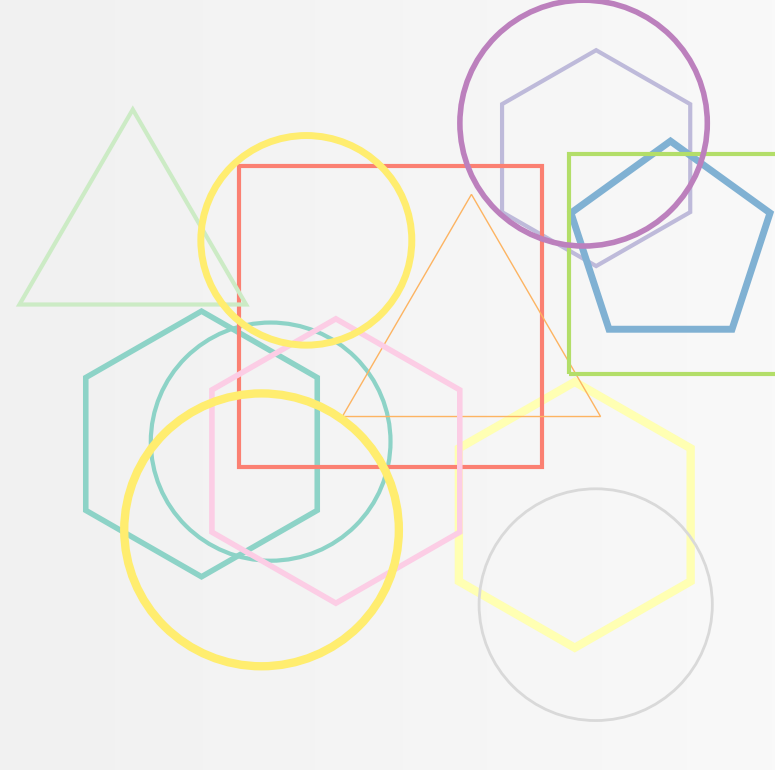[{"shape": "circle", "thickness": 1.5, "radius": 0.77, "center": [0.349, 0.426]}, {"shape": "hexagon", "thickness": 2, "radius": 0.86, "center": [0.26, 0.423]}, {"shape": "hexagon", "thickness": 3, "radius": 0.86, "center": [0.742, 0.331]}, {"shape": "hexagon", "thickness": 1.5, "radius": 0.7, "center": [0.769, 0.795]}, {"shape": "square", "thickness": 1.5, "radius": 0.98, "center": [0.504, 0.589]}, {"shape": "pentagon", "thickness": 2.5, "radius": 0.68, "center": [0.865, 0.682]}, {"shape": "triangle", "thickness": 0.5, "radius": 0.96, "center": [0.608, 0.555]}, {"shape": "square", "thickness": 1.5, "radius": 0.72, "center": [0.878, 0.657]}, {"shape": "hexagon", "thickness": 2, "radius": 0.92, "center": [0.433, 0.401]}, {"shape": "circle", "thickness": 1, "radius": 0.75, "center": [0.769, 0.215]}, {"shape": "circle", "thickness": 2, "radius": 0.8, "center": [0.753, 0.84]}, {"shape": "triangle", "thickness": 1.5, "radius": 0.84, "center": [0.171, 0.689]}, {"shape": "circle", "thickness": 2.5, "radius": 0.68, "center": [0.395, 0.688]}, {"shape": "circle", "thickness": 3, "radius": 0.89, "center": [0.337, 0.312]}]